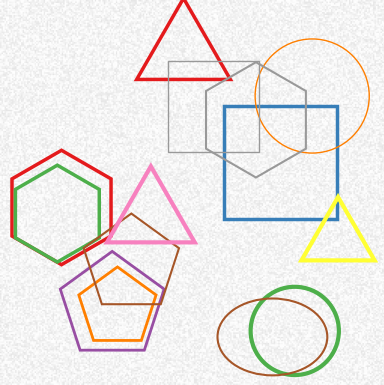[{"shape": "hexagon", "thickness": 2.5, "radius": 0.74, "center": [0.16, 0.461]}, {"shape": "triangle", "thickness": 2.5, "radius": 0.7, "center": [0.477, 0.864]}, {"shape": "square", "thickness": 2.5, "radius": 0.73, "center": [0.729, 0.578]}, {"shape": "circle", "thickness": 3, "radius": 0.57, "center": [0.766, 0.14]}, {"shape": "hexagon", "thickness": 2.5, "radius": 0.63, "center": [0.149, 0.445]}, {"shape": "pentagon", "thickness": 2, "radius": 0.71, "center": [0.291, 0.205]}, {"shape": "circle", "thickness": 1, "radius": 0.74, "center": [0.811, 0.751]}, {"shape": "pentagon", "thickness": 2, "radius": 0.53, "center": [0.305, 0.201]}, {"shape": "triangle", "thickness": 3, "radius": 0.55, "center": [0.878, 0.379]}, {"shape": "pentagon", "thickness": 1.5, "radius": 0.65, "center": [0.341, 0.315]}, {"shape": "oval", "thickness": 1.5, "radius": 0.71, "center": [0.708, 0.125]}, {"shape": "triangle", "thickness": 3, "radius": 0.66, "center": [0.392, 0.436]}, {"shape": "hexagon", "thickness": 1.5, "radius": 0.75, "center": [0.665, 0.689]}, {"shape": "square", "thickness": 1, "radius": 0.59, "center": [0.554, 0.723]}]